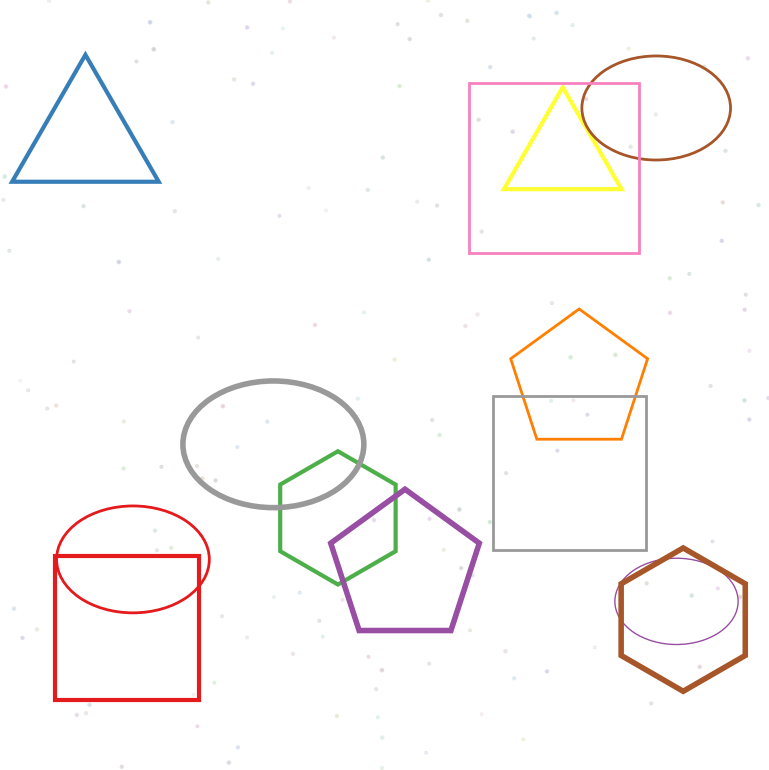[{"shape": "square", "thickness": 1.5, "radius": 0.47, "center": [0.165, 0.184]}, {"shape": "oval", "thickness": 1, "radius": 0.5, "center": [0.173, 0.274]}, {"shape": "triangle", "thickness": 1.5, "radius": 0.55, "center": [0.111, 0.819]}, {"shape": "hexagon", "thickness": 1.5, "radius": 0.43, "center": [0.439, 0.327]}, {"shape": "pentagon", "thickness": 2, "radius": 0.51, "center": [0.526, 0.263]}, {"shape": "oval", "thickness": 0.5, "radius": 0.4, "center": [0.879, 0.219]}, {"shape": "pentagon", "thickness": 1, "radius": 0.47, "center": [0.752, 0.505]}, {"shape": "triangle", "thickness": 1.5, "radius": 0.44, "center": [0.731, 0.798]}, {"shape": "hexagon", "thickness": 2, "radius": 0.47, "center": [0.887, 0.195]}, {"shape": "oval", "thickness": 1, "radius": 0.48, "center": [0.852, 0.86]}, {"shape": "square", "thickness": 1, "radius": 0.55, "center": [0.719, 0.781]}, {"shape": "square", "thickness": 1, "radius": 0.5, "center": [0.739, 0.385]}, {"shape": "oval", "thickness": 2, "radius": 0.59, "center": [0.355, 0.423]}]